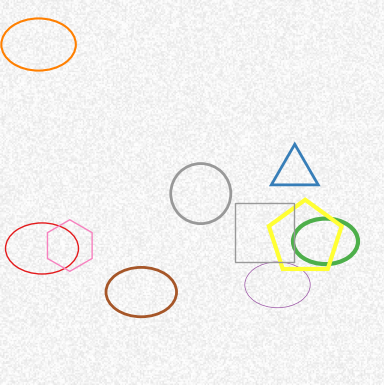[{"shape": "oval", "thickness": 1, "radius": 0.47, "center": [0.109, 0.355]}, {"shape": "triangle", "thickness": 2, "radius": 0.35, "center": [0.766, 0.555]}, {"shape": "oval", "thickness": 3, "radius": 0.42, "center": [0.845, 0.373]}, {"shape": "oval", "thickness": 0.5, "radius": 0.42, "center": [0.721, 0.26]}, {"shape": "oval", "thickness": 1.5, "radius": 0.48, "center": [0.1, 0.884]}, {"shape": "pentagon", "thickness": 3, "radius": 0.5, "center": [0.793, 0.382]}, {"shape": "oval", "thickness": 2, "radius": 0.46, "center": [0.367, 0.241]}, {"shape": "hexagon", "thickness": 1, "radius": 0.33, "center": [0.181, 0.362]}, {"shape": "circle", "thickness": 2, "radius": 0.39, "center": [0.521, 0.497]}, {"shape": "square", "thickness": 1, "radius": 0.38, "center": [0.688, 0.397]}]